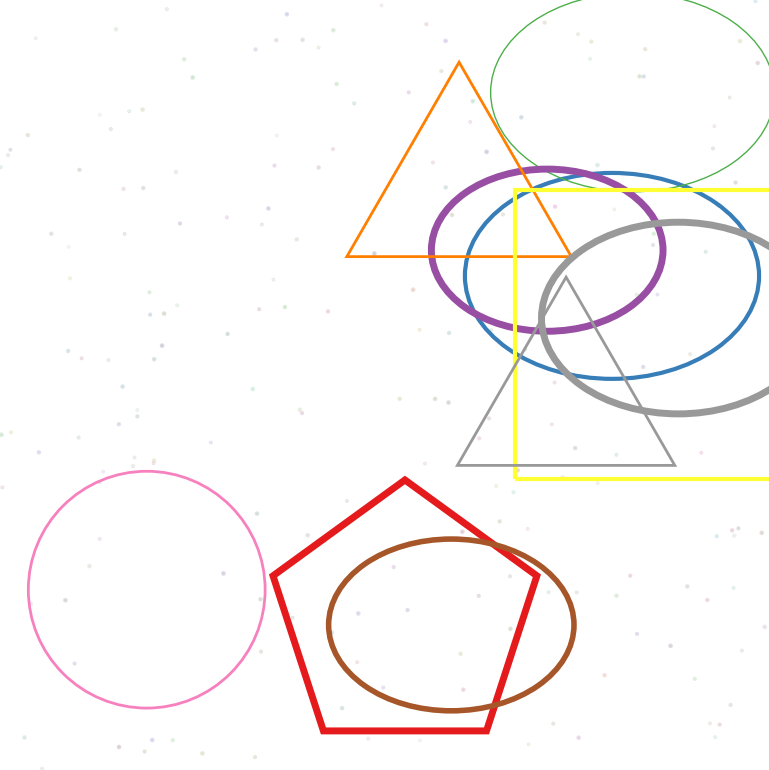[{"shape": "pentagon", "thickness": 2.5, "radius": 0.9, "center": [0.526, 0.197]}, {"shape": "oval", "thickness": 1.5, "radius": 0.96, "center": [0.795, 0.642]}, {"shape": "oval", "thickness": 0.5, "radius": 0.92, "center": [0.822, 0.88]}, {"shape": "oval", "thickness": 2.5, "radius": 0.75, "center": [0.711, 0.675]}, {"shape": "triangle", "thickness": 1, "radius": 0.84, "center": [0.596, 0.751]}, {"shape": "square", "thickness": 1.5, "radius": 0.94, "center": [0.857, 0.566]}, {"shape": "oval", "thickness": 2, "radius": 0.8, "center": [0.586, 0.188]}, {"shape": "circle", "thickness": 1, "radius": 0.77, "center": [0.191, 0.234]}, {"shape": "triangle", "thickness": 1, "radius": 0.82, "center": [0.735, 0.477]}, {"shape": "oval", "thickness": 2.5, "radius": 0.89, "center": [0.881, 0.587]}]